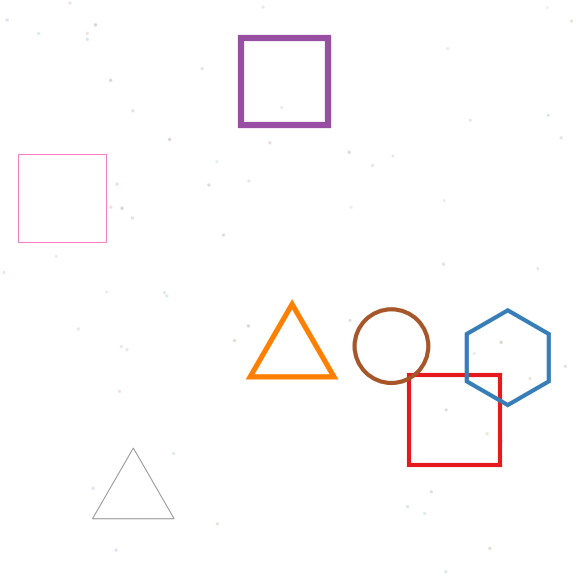[{"shape": "square", "thickness": 2, "radius": 0.39, "center": [0.787, 0.272]}, {"shape": "hexagon", "thickness": 2, "radius": 0.41, "center": [0.879, 0.38]}, {"shape": "square", "thickness": 3, "radius": 0.38, "center": [0.492, 0.857]}, {"shape": "triangle", "thickness": 2.5, "radius": 0.42, "center": [0.506, 0.389]}, {"shape": "circle", "thickness": 2, "radius": 0.32, "center": [0.678, 0.4]}, {"shape": "square", "thickness": 0.5, "radius": 0.38, "center": [0.108, 0.656]}, {"shape": "triangle", "thickness": 0.5, "radius": 0.41, "center": [0.231, 0.142]}]